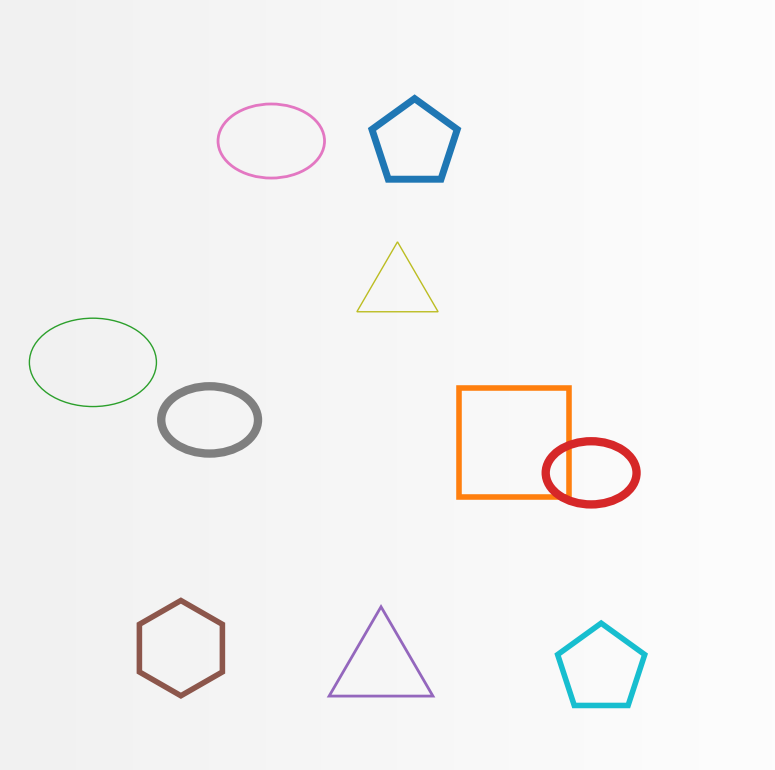[{"shape": "pentagon", "thickness": 2.5, "radius": 0.29, "center": [0.535, 0.814]}, {"shape": "square", "thickness": 2, "radius": 0.35, "center": [0.663, 0.426]}, {"shape": "oval", "thickness": 0.5, "radius": 0.41, "center": [0.12, 0.529]}, {"shape": "oval", "thickness": 3, "radius": 0.29, "center": [0.763, 0.386]}, {"shape": "triangle", "thickness": 1, "radius": 0.39, "center": [0.492, 0.135]}, {"shape": "hexagon", "thickness": 2, "radius": 0.31, "center": [0.233, 0.158]}, {"shape": "oval", "thickness": 1, "radius": 0.34, "center": [0.35, 0.817]}, {"shape": "oval", "thickness": 3, "radius": 0.31, "center": [0.27, 0.455]}, {"shape": "triangle", "thickness": 0.5, "radius": 0.3, "center": [0.513, 0.625]}, {"shape": "pentagon", "thickness": 2, "radius": 0.3, "center": [0.776, 0.132]}]